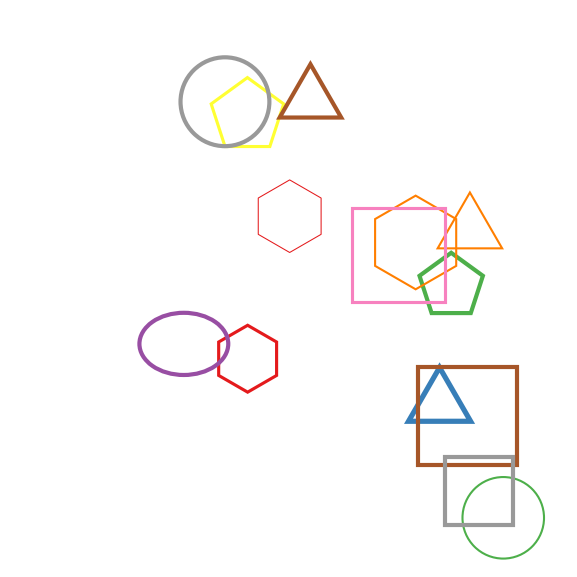[{"shape": "hexagon", "thickness": 0.5, "radius": 0.31, "center": [0.502, 0.625]}, {"shape": "hexagon", "thickness": 1.5, "radius": 0.29, "center": [0.429, 0.378]}, {"shape": "triangle", "thickness": 2.5, "radius": 0.31, "center": [0.761, 0.301]}, {"shape": "pentagon", "thickness": 2, "radius": 0.29, "center": [0.781, 0.504]}, {"shape": "circle", "thickness": 1, "radius": 0.35, "center": [0.871, 0.102]}, {"shape": "oval", "thickness": 2, "radius": 0.38, "center": [0.318, 0.404]}, {"shape": "triangle", "thickness": 1, "radius": 0.32, "center": [0.814, 0.601]}, {"shape": "hexagon", "thickness": 1, "radius": 0.41, "center": [0.72, 0.579]}, {"shape": "pentagon", "thickness": 1.5, "radius": 0.33, "center": [0.428, 0.799]}, {"shape": "triangle", "thickness": 2, "radius": 0.31, "center": [0.538, 0.826]}, {"shape": "square", "thickness": 2, "radius": 0.43, "center": [0.81, 0.279]}, {"shape": "square", "thickness": 1.5, "radius": 0.41, "center": [0.69, 0.557]}, {"shape": "square", "thickness": 2, "radius": 0.29, "center": [0.829, 0.149]}, {"shape": "circle", "thickness": 2, "radius": 0.38, "center": [0.39, 0.823]}]